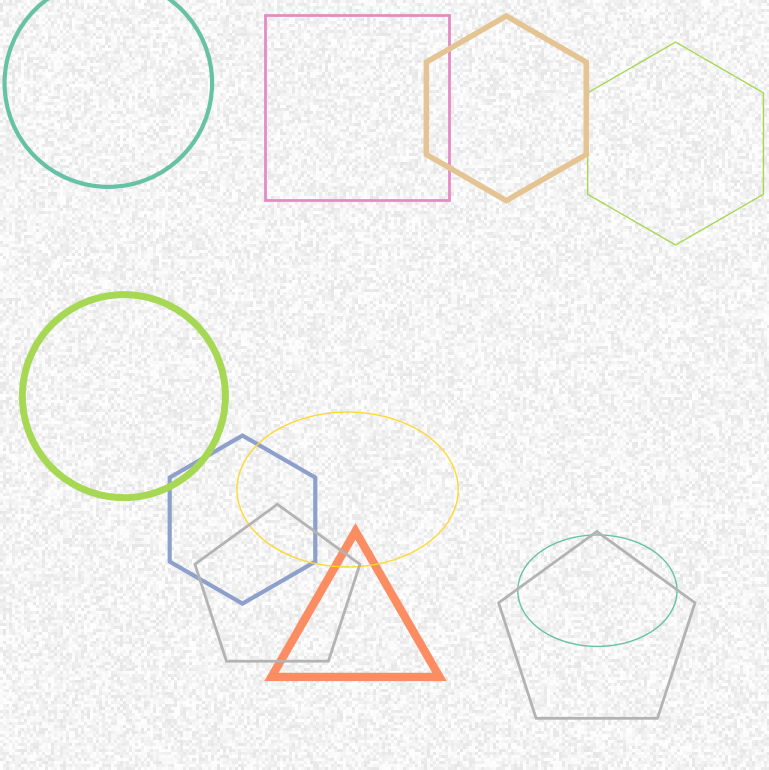[{"shape": "circle", "thickness": 1.5, "radius": 0.67, "center": [0.141, 0.892]}, {"shape": "oval", "thickness": 0.5, "radius": 0.52, "center": [0.776, 0.233]}, {"shape": "triangle", "thickness": 3, "radius": 0.63, "center": [0.462, 0.184]}, {"shape": "hexagon", "thickness": 1.5, "radius": 0.55, "center": [0.315, 0.325]}, {"shape": "square", "thickness": 1, "radius": 0.6, "center": [0.464, 0.86]}, {"shape": "hexagon", "thickness": 0.5, "radius": 0.66, "center": [0.877, 0.814]}, {"shape": "circle", "thickness": 2.5, "radius": 0.66, "center": [0.161, 0.486]}, {"shape": "oval", "thickness": 0.5, "radius": 0.72, "center": [0.451, 0.364]}, {"shape": "hexagon", "thickness": 2, "radius": 0.6, "center": [0.658, 0.859]}, {"shape": "pentagon", "thickness": 1, "radius": 0.67, "center": [0.775, 0.176]}, {"shape": "pentagon", "thickness": 1, "radius": 0.56, "center": [0.36, 0.232]}]